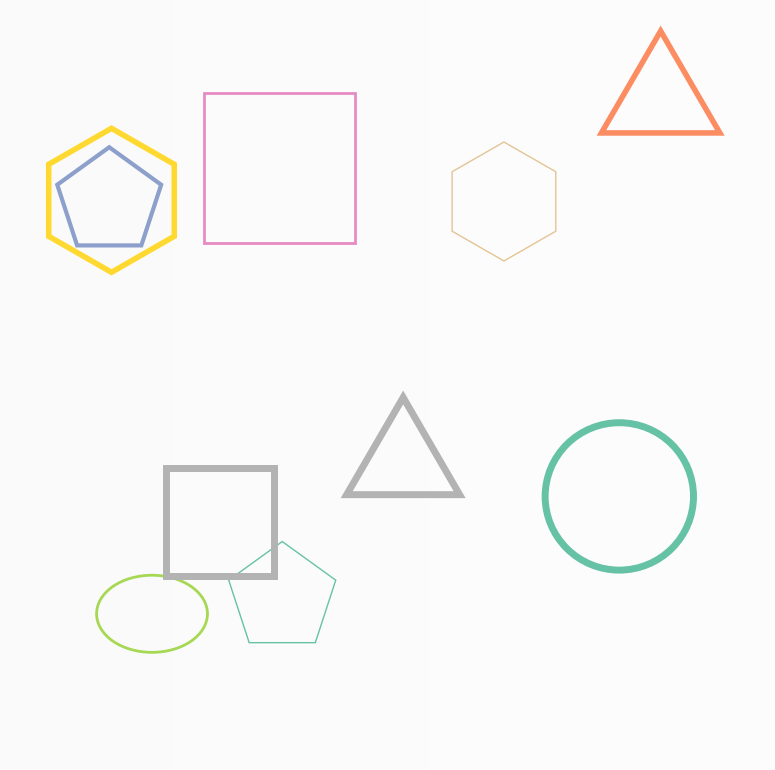[{"shape": "circle", "thickness": 2.5, "radius": 0.48, "center": [0.799, 0.355]}, {"shape": "pentagon", "thickness": 0.5, "radius": 0.36, "center": [0.364, 0.224]}, {"shape": "triangle", "thickness": 2, "radius": 0.44, "center": [0.852, 0.871]}, {"shape": "pentagon", "thickness": 1.5, "radius": 0.35, "center": [0.141, 0.738]}, {"shape": "square", "thickness": 1, "radius": 0.49, "center": [0.361, 0.782]}, {"shape": "oval", "thickness": 1, "radius": 0.36, "center": [0.196, 0.203]}, {"shape": "hexagon", "thickness": 2, "radius": 0.47, "center": [0.144, 0.74]}, {"shape": "hexagon", "thickness": 0.5, "radius": 0.39, "center": [0.65, 0.738]}, {"shape": "square", "thickness": 2.5, "radius": 0.35, "center": [0.284, 0.322]}, {"shape": "triangle", "thickness": 2.5, "radius": 0.42, "center": [0.52, 0.4]}]